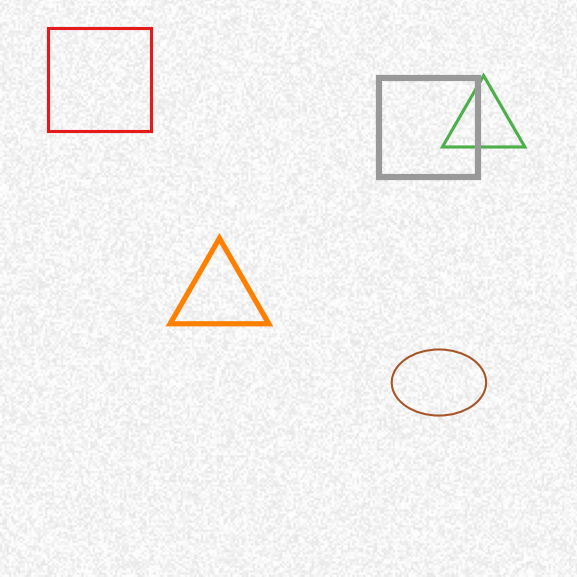[{"shape": "square", "thickness": 1.5, "radius": 0.44, "center": [0.172, 0.862]}, {"shape": "triangle", "thickness": 1.5, "radius": 0.41, "center": [0.837, 0.786]}, {"shape": "triangle", "thickness": 2.5, "radius": 0.49, "center": [0.38, 0.488]}, {"shape": "oval", "thickness": 1, "radius": 0.41, "center": [0.76, 0.337]}, {"shape": "square", "thickness": 3, "radius": 0.43, "center": [0.742, 0.778]}]